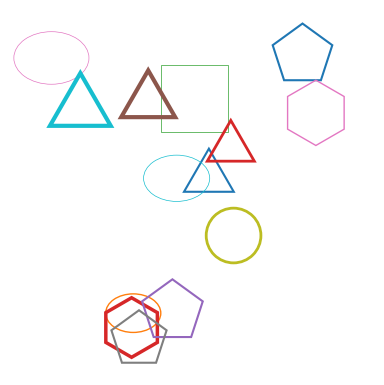[{"shape": "pentagon", "thickness": 1.5, "radius": 0.41, "center": [0.786, 0.857]}, {"shape": "triangle", "thickness": 1.5, "radius": 0.37, "center": [0.543, 0.539]}, {"shape": "oval", "thickness": 1, "radius": 0.36, "center": [0.346, 0.187]}, {"shape": "square", "thickness": 0.5, "radius": 0.43, "center": [0.505, 0.745]}, {"shape": "triangle", "thickness": 2, "radius": 0.35, "center": [0.599, 0.617]}, {"shape": "hexagon", "thickness": 2.5, "radius": 0.39, "center": [0.342, 0.149]}, {"shape": "pentagon", "thickness": 1.5, "radius": 0.41, "center": [0.448, 0.192]}, {"shape": "triangle", "thickness": 3, "radius": 0.4, "center": [0.385, 0.736]}, {"shape": "oval", "thickness": 0.5, "radius": 0.49, "center": [0.134, 0.849]}, {"shape": "hexagon", "thickness": 1, "radius": 0.42, "center": [0.82, 0.707]}, {"shape": "pentagon", "thickness": 1.5, "radius": 0.38, "center": [0.361, 0.119]}, {"shape": "circle", "thickness": 2, "radius": 0.36, "center": [0.607, 0.388]}, {"shape": "triangle", "thickness": 3, "radius": 0.46, "center": [0.209, 0.719]}, {"shape": "oval", "thickness": 0.5, "radius": 0.43, "center": [0.459, 0.537]}]